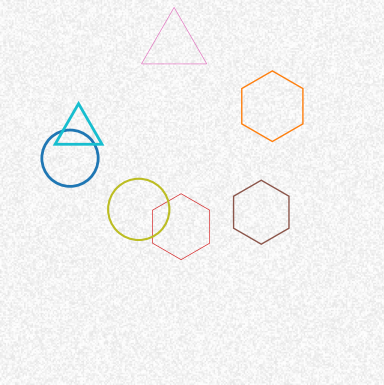[{"shape": "circle", "thickness": 2, "radius": 0.37, "center": [0.182, 0.589]}, {"shape": "hexagon", "thickness": 1, "radius": 0.46, "center": [0.707, 0.724]}, {"shape": "hexagon", "thickness": 0.5, "radius": 0.43, "center": [0.47, 0.411]}, {"shape": "hexagon", "thickness": 1, "radius": 0.42, "center": [0.679, 0.449]}, {"shape": "triangle", "thickness": 0.5, "radius": 0.49, "center": [0.452, 0.883]}, {"shape": "circle", "thickness": 1.5, "radius": 0.4, "center": [0.36, 0.456]}, {"shape": "triangle", "thickness": 2, "radius": 0.35, "center": [0.204, 0.66]}]